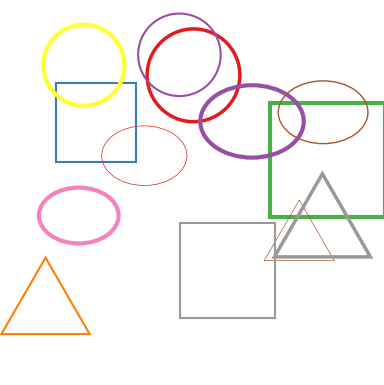[{"shape": "oval", "thickness": 0.5, "radius": 0.55, "center": [0.375, 0.596]}, {"shape": "circle", "thickness": 2.5, "radius": 0.6, "center": [0.503, 0.804]}, {"shape": "square", "thickness": 1.5, "radius": 0.52, "center": [0.249, 0.682]}, {"shape": "square", "thickness": 3, "radius": 0.74, "center": [0.851, 0.584]}, {"shape": "circle", "thickness": 1.5, "radius": 0.54, "center": [0.466, 0.858]}, {"shape": "oval", "thickness": 3, "radius": 0.67, "center": [0.655, 0.685]}, {"shape": "triangle", "thickness": 1.5, "radius": 0.66, "center": [0.118, 0.198]}, {"shape": "circle", "thickness": 3, "radius": 0.53, "center": [0.218, 0.831]}, {"shape": "oval", "thickness": 1, "radius": 0.58, "center": [0.839, 0.708]}, {"shape": "triangle", "thickness": 0.5, "radius": 0.53, "center": [0.777, 0.376]}, {"shape": "oval", "thickness": 3, "radius": 0.52, "center": [0.205, 0.44]}, {"shape": "triangle", "thickness": 2.5, "radius": 0.72, "center": [0.837, 0.405]}, {"shape": "square", "thickness": 1.5, "radius": 0.61, "center": [0.591, 0.298]}]